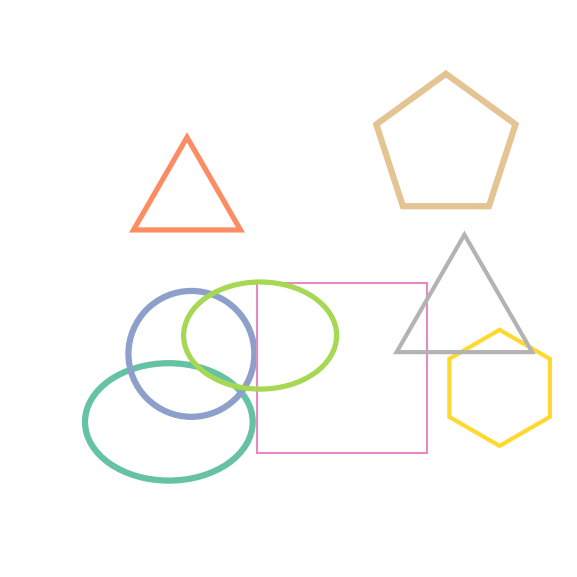[{"shape": "oval", "thickness": 3, "radius": 0.73, "center": [0.292, 0.269]}, {"shape": "triangle", "thickness": 2.5, "radius": 0.53, "center": [0.324, 0.654]}, {"shape": "circle", "thickness": 3, "radius": 0.54, "center": [0.331, 0.386]}, {"shape": "square", "thickness": 1, "radius": 0.74, "center": [0.592, 0.362]}, {"shape": "oval", "thickness": 2.5, "radius": 0.66, "center": [0.45, 0.418]}, {"shape": "hexagon", "thickness": 2, "radius": 0.5, "center": [0.865, 0.328]}, {"shape": "pentagon", "thickness": 3, "radius": 0.63, "center": [0.772, 0.745]}, {"shape": "triangle", "thickness": 2, "radius": 0.68, "center": [0.804, 0.457]}]